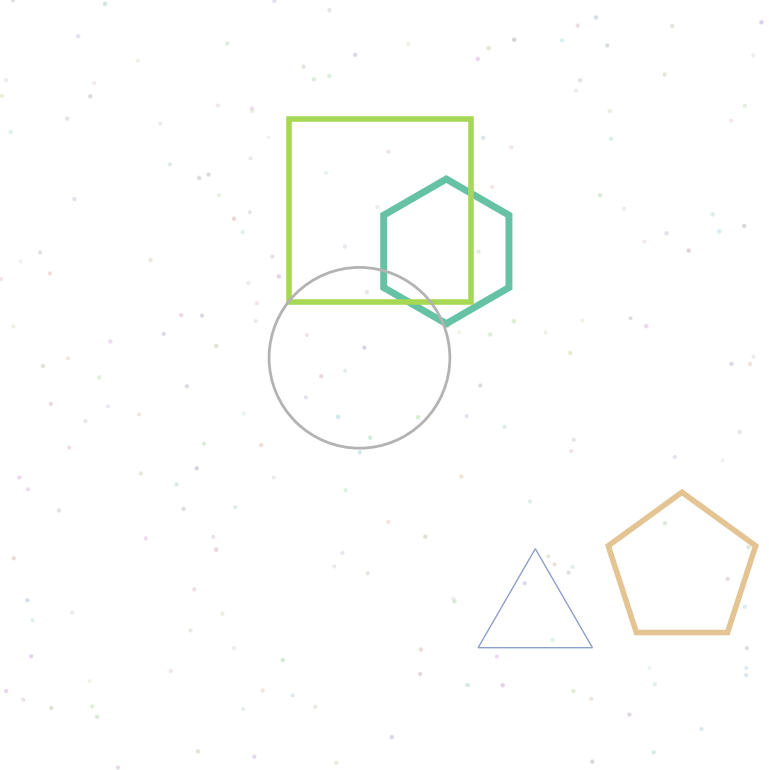[{"shape": "hexagon", "thickness": 2.5, "radius": 0.47, "center": [0.58, 0.674]}, {"shape": "triangle", "thickness": 0.5, "radius": 0.43, "center": [0.695, 0.202]}, {"shape": "square", "thickness": 2, "radius": 0.59, "center": [0.494, 0.727]}, {"shape": "pentagon", "thickness": 2, "radius": 0.5, "center": [0.886, 0.26]}, {"shape": "circle", "thickness": 1, "radius": 0.59, "center": [0.467, 0.535]}]